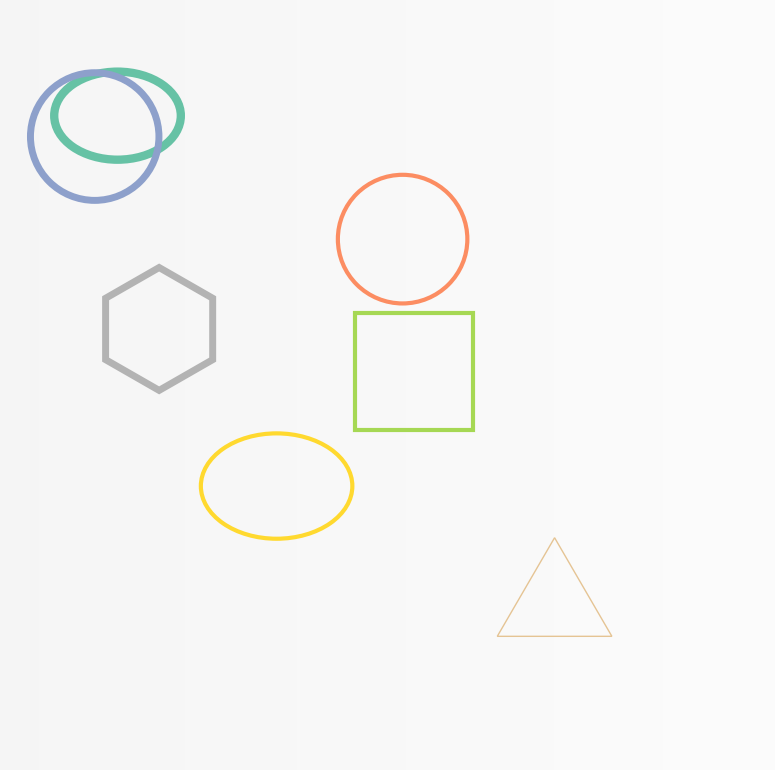[{"shape": "oval", "thickness": 3, "radius": 0.41, "center": [0.152, 0.85]}, {"shape": "circle", "thickness": 1.5, "radius": 0.42, "center": [0.519, 0.689]}, {"shape": "circle", "thickness": 2.5, "radius": 0.41, "center": [0.122, 0.823]}, {"shape": "square", "thickness": 1.5, "radius": 0.38, "center": [0.534, 0.517]}, {"shape": "oval", "thickness": 1.5, "radius": 0.49, "center": [0.357, 0.369]}, {"shape": "triangle", "thickness": 0.5, "radius": 0.43, "center": [0.716, 0.216]}, {"shape": "hexagon", "thickness": 2.5, "radius": 0.4, "center": [0.205, 0.573]}]